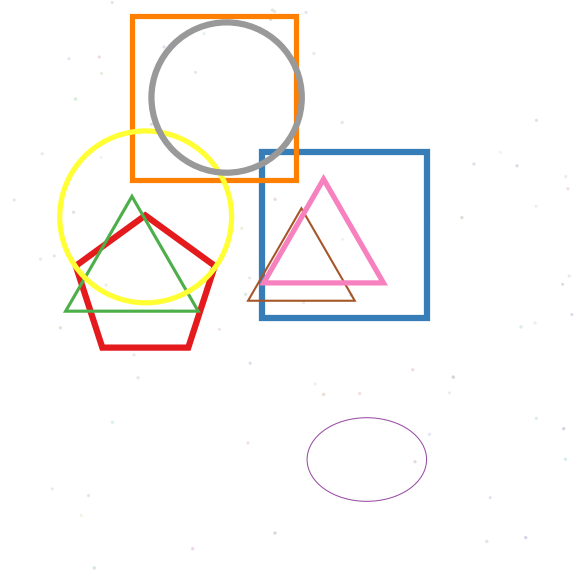[{"shape": "pentagon", "thickness": 3, "radius": 0.63, "center": [0.252, 0.5]}, {"shape": "square", "thickness": 3, "radius": 0.72, "center": [0.597, 0.592]}, {"shape": "triangle", "thickness": 1.5, "radius": 0.66, "center": [0.228, 0.527]}, {"shape": "oval", "thickness": 0.5, "radius": 0.52, "center": [0.635, 0.203]}, {"shape": "square", "thickness": 2.5, "radius": 0.71, "center": [0.371, 0.83]}, {"shape": "circle", "thickness": 2.5, "radius": 0.74, "center": [0.252, 0.624]}, {"shape": "triangle", "thickness": 1, "radius": 0.53, "center": [0.522, 0.532]}, {"shape": "triangle", "thickness": 2.5, "radius": 0.6, "center": [0.56, 0.569]}, {"shape": "circle", "thickness": 3, "radius": 0.65, "center": [0.392, 0.83]}]